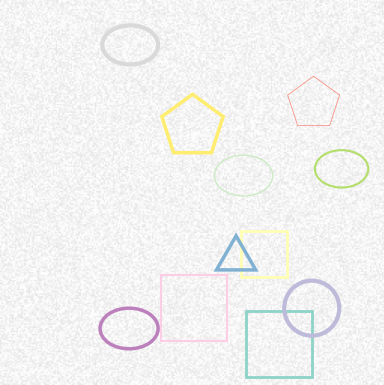[{"shape": "square", "thickness": 2, "radius": 0.42, "center": [0.724, 0.106]}, {"shape": "square", "thickness": 2, "radius": 0.3, "center": [0.685, 0.341]}, {"shape": "circle", "thickness": 3, "radius": 0.36, "center": [0.81, 0.2]}, {"shape": "pentagon", "thickness": 0.5, "radius": 0.35, "center": [0.815, 0.731]}, {"shape": "triangle", "thickness": 2.5, "radius": 0.29, "center": [0.613, 0.328]}, {"shape": "oval", "thickness": 1.5, "radius": 0.35, "center": [0.887, 0.561]}, {"shape": "square", "thickness": 1.5, "radius": 0.43, "center": [0.503, 0.2]}, {"shape": "oval", "thickness": 3, "radius": 0.36, "center": [0.338, 0.883]}, {"shape": "oval", "thickness": 2.5, "radius": 0.38, "center": [0.335, 0.147]}, {"shape": "oval", "thickness": 1, "radius": 0.38, "center": [0.632, 0.544]}, {"shape": "pentagon", "thickness": 2.5, "radius": 0.42, "center": [0.5, 0.671]}]